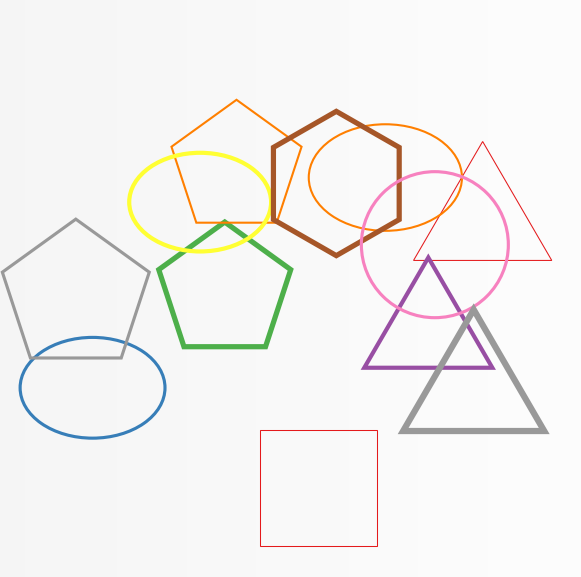[{"shape": "triangle", "thickness": 0.5, "radius": 0.69, "center": [0.83, 0.617]}, {"shape": "square", "thickness": 0.5, "radius": 0.5, "center": [0.547, 0.155]}, {"shape": "oval", "thickness": 1.5, "radius": 0.62, "center": [0.159, 0.328]}, {"shape": "pentagon", "thickness": 2.5, "radius": 0.6, "center": [0.387, 0.495]}, {"shape": "triangle", "thickness": 2, "radius": 0.64, "center": [0.737, 0.426]}, {"shape": "pentagon", "thickness": 1, "radius": 0.59, "center": [0.407, 0.709]}, {"shape": "oval", "thickness": 1, "radius": 0.66, "center": [0.663, 0.692]}, {"shape": "oval", "thickness": 2, "radius": 0.61, "center": [0.344, 0.649]}, {"shape": "hexagon", "thickness": 2.5, "radius": 0.62, "center": [0.579, 0.681]}, {"shape": "circle", "thickness": 1.5, "radius": 0.63, "center": [0.748, 0.575]}, {"shape": "pentagon", "thickness": 1.5, "radius": 0.66, "center": [0.13, 0.487]}, {"shape": "triangle", "thickness": 3, "radius": 0.7, "center": [0.815, 0.323]}]